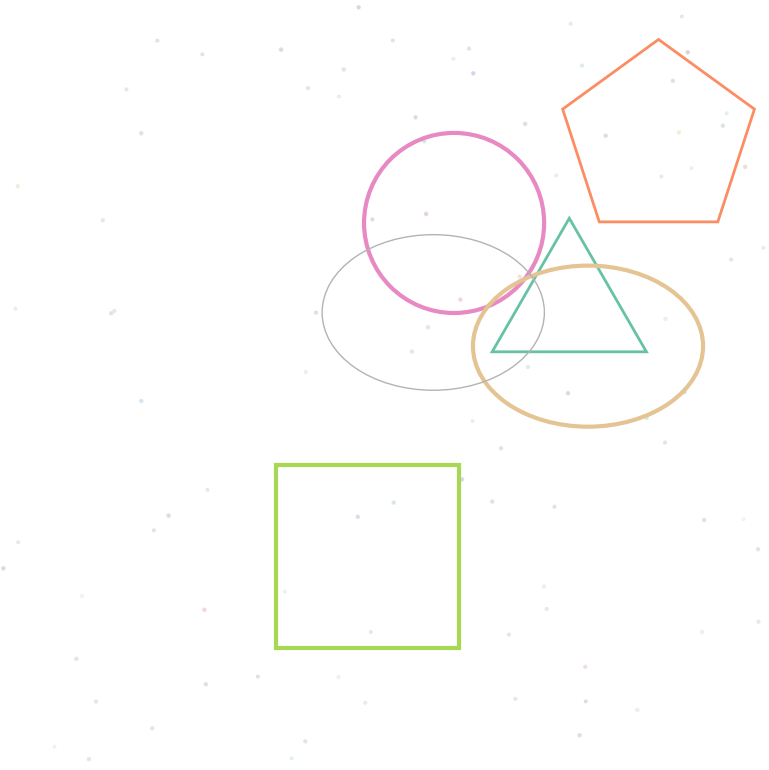[{"shape": "triangle", "thickness": 1, "radius": 0.58, "center": [0.739, 0.601]}, {"shape": "pentagon", "thickness": 1, "radius": 0.65, "center": [0.855, 0.818]}, {"shape": "circle", "thickness": 1.5, "radius": 0.58, "center": [0.59, 0.71]}, {"shape": "square", "thickness": 1.5, "radius": 0.59, "center": [0.477, 0.277]}, {"shape": "oval", "thickness": 1.5, "radius": 0.75, "center": [0.764, 0.55]}, {"shape": "oval", "thickness": 0.5, "radius": 0.72, "center": [0.563, 0.594]}]